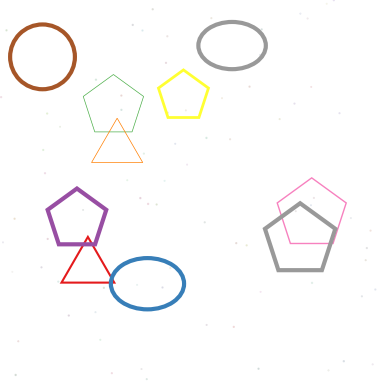[{"shape": "triangle", "thickness": 1.5, "radius": 0.4, "center": [0.228, 0.306]}, {"shape": "oval", "thickness": 3, "radius": 0.48, "center": [0.383, 0.263]}, {"shape": "pentagon", "thickness": 0.5, "radius": 0.41, "center": [0.295, 0.724]}, {"shape": "pentagon", "thickness": 3, "radius": 0.4, "center": [0.2, 0.43]}, {"shape": "triangle", "thickness": 0.5, "radius": 0.38, "center": [0.304, 0.616]}, {"shape": "pentagon", "thickness": 2, "radius": 0.34, "center": [0.477, 0.75]}, {"shape": "circle", "thickness": 3, "radius": 0.42, "center": [0.11, 0.852]}, {"shape": "pentagon", "thickness": 1, "radius": 0.47, "center": [0.81, 0.444]}, {"shape": "pentagon", "thickness": 3, "radius": 0.48, "center": [0.78, 0.376]}, {"shape": "oval", "thickness": 3, "radius": 0.44, "center": [0.603, 0.882]}]